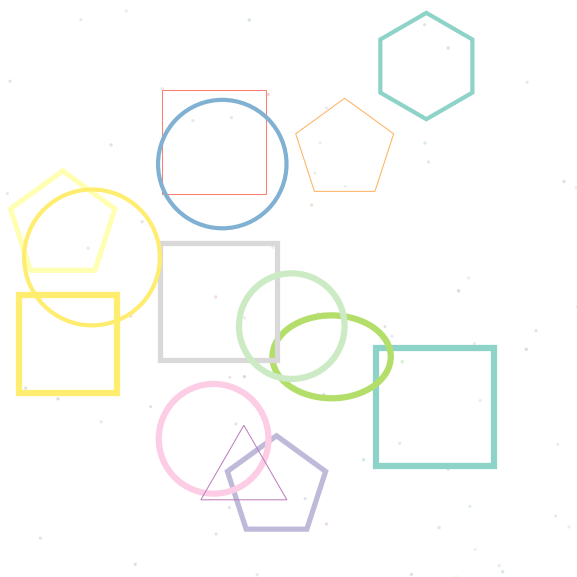[{"shape": "square", "thickness": 3, "radius": 0.51, "center": [0.754, 0.295]}, {"shape": "hexagon", "thickness": 2, "radius": 0.46, "center": [0.738, 0.885]}, {"shape": "pentagon", "thickness": 2.5, "radius": 0.48, "center": [0.109, 0.608]}, {"shape": "pentagon", "thickness": 2.5, "radius": 0.45, "center": [0.479, 0.155]}, {"shape": "square", "thickness": 0.5, "radius": 0.45, "center": [0.37, 0.753]}, {"shape": "circle", "thickness": 2, "radius": 0.56, "center": [0.385, 0.715]}, {"shape": "pentagon", "thickness": 0.5, "radius": 0.45, "center": [0.597, 0.74]}, {"shape": "oval", "thickness": 3, "radius": 0.51, "center": [0.574, 0.381]}, {"shape": "circle", "thickness": 3, "radius": 0.47, "center": [0.37, 0.239]}, {"shape": "square", "thickness": 2.5, "radius": 0.51, "center": [0.379, 0.478]}, {"shape": "triangle", "thickness": 0.5, "radius": 0.43, "center": [0.422, 0.177]}, {"shape": "circle", "thickness": 3, "radius": 0.46, "center": [0.505, 0.434]}, {"shape": "circle", "thickness": 2, "radius": 0.59, "center": [0.159, 0.553]}, {"shape": "square", "thickness": 3, "radius": 0.42, "center": [0.118, 0.404]}]